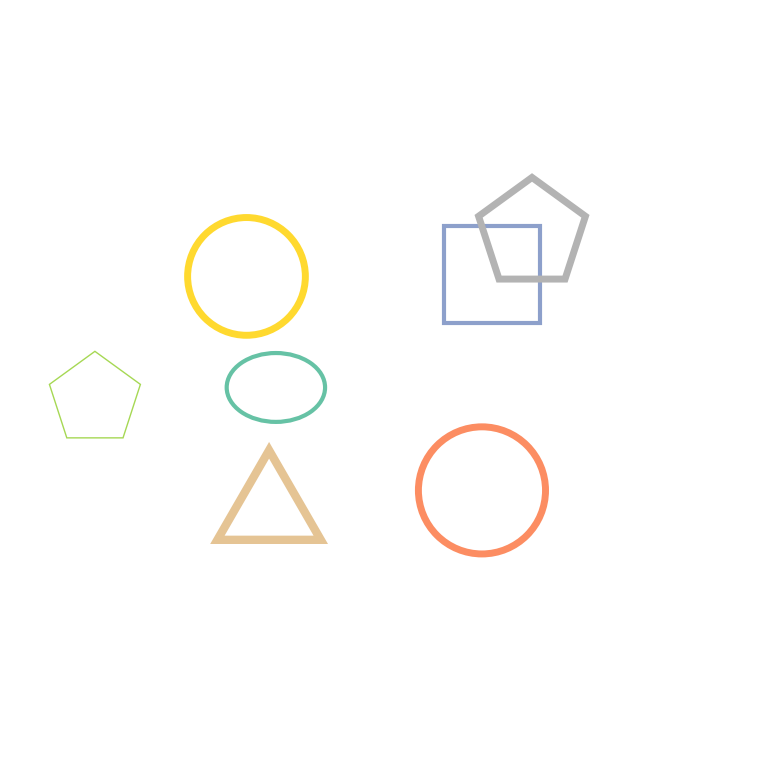[{"shape": "oval", "thickness": 1.5, "radius": 0.32, "center": [0.358, 0.497]}, {"shape": "circle", "thickness": 2.5, "radius": 0.41, "center": [0.626, 0.363]}, {"shape": "square", "thickness": 1.5, "radius": 0.31, "center": [0.639, 0.643]}, {"shape": "pentagon", "thickness": 0.5, "radius": 0.31, "center": [0.123, 0.482]}, {"shape": "circle", "thickness": 2.5, "radius": 0.38, "center": [0.32, 0.641]}, {"shape": "triangle", "thickness": 3, "radius": 0.39, "center": [0.349, 0.338]}, {"shape": "pentagon", "thickness": 2.5, "radius": 0.36, "center": [0.691, 0.697]}]